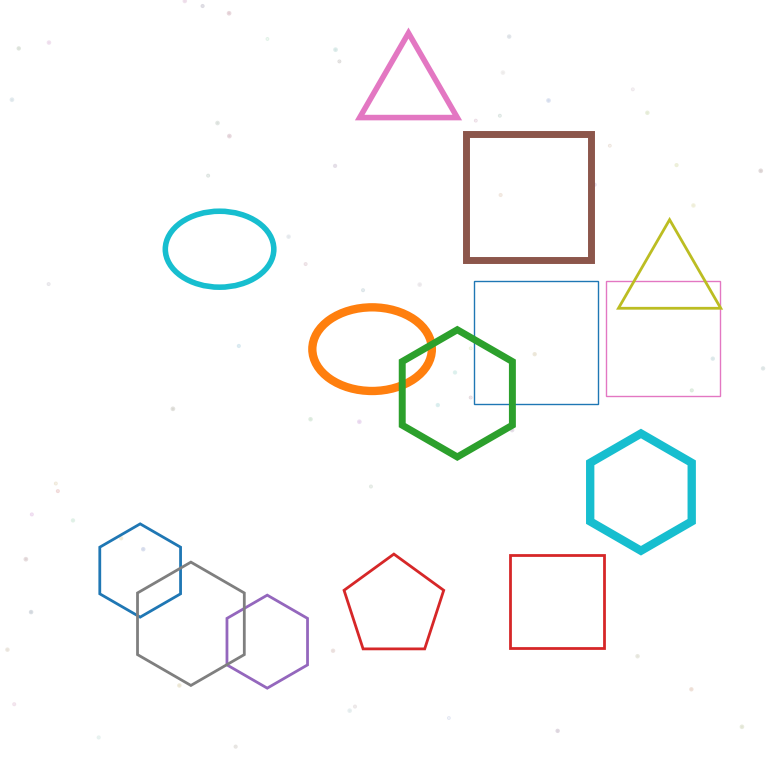[{"shape": "square", "thickness": 0.5, "radius": 0.4, "center": [0.696, 0.555]}, {"shape": "hexagon", "thickness": 1, "radius": 0.3, "center": [0.182, 0.259]}, {"shape": "oval", "thickness": 3, "radius": 0.39, "center": [0.483, 0.547]}, {"shape": "hexagon", "thickness": 2.5, "radius": 0.41, "center": [0.594, 0.489]}, {"shape": "square", "thickness": 1, "radius": 0.3, "center": [0.723, 0.219]}, {"shape": "pentagon", "thickness": 1, "radius": 0.34, "center": [0.512, 0.212]}, {"shape": "hexagon", "thickness": 1, "radius": 0.3, "center": [0.347, 0.167]}, {"shape": "square", "thickness": 2.5, "radius": 0.41, "center": [0.687, 0.744]}, {"shape": "square", "thickness": 0.5, "radius": 0.37, "center": [0.861, 0.56]}, {"shape": "triangle", "thickness": 2, "radius": 0.37, "center": [0.531, 0.884]}, {"shape": "hexagon", "thickness": 1, "radius": 0.4, "center": [0.248, 0.19]}, {"shape": "triangle", "thickness": 1, "radius": 0.38, "center": [0.87, 0.638]}, {"shape": "hexagon", "thickness": 3, "radius": 0.38, "center": [0.832, 0.361]}, {"shape": "oval", "thickness": 2, "radius": 0.35, "center": [0.285, 0.676]}]